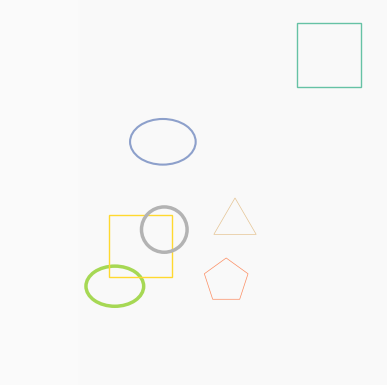[{"shape": "square", "thickness": 1, "radius": 0.41, "center": [0.85, 0.857]}, {"shape": "pentagon", "thickness": 0.5, "radius": 0.3, "center": [0.584, 0.271]}, {"shape": "oval", "thickness": 1.5, "radius": 0.42, "center": [0.42, 0.632]}, {"shape": "oval", "thickness": 2.5, "radius": 0.37, "center": [0.296, 0.257]}, {"shape": "square", "thickness": 1, "radius": 0.4, "center": [0.363, 0.361]}, {"shape": "triangle", "thickness": 0.5, "radius": 0.32, "center": [0.606, 0.423]}, {"shape": "circle", "thickness": 2.5, "radius": 0.29, "center": [0.424, 0.404]}]